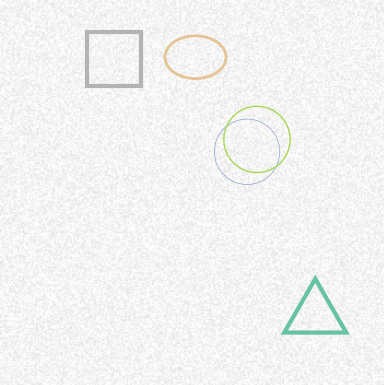[{"shape": "triangle", "thickness": 3, "radius": 0.46, "center": [0.819, 0.183]}, {"shape": "circle", "thickness": 0.5, "radius": 0.43, "center": [0.642, 0.606]}, {"shape": "circle", "thickness": 1, "radius": 0.43, "center": [0.667, 0.638]}, {"shape": "oval", "thickness": 2, "radius": 0.4, "center": [0.508, 0.851]}, {"shape": "square", "thickness": 3, "radius": 0.35, "center": [0.295, 0.846]}]